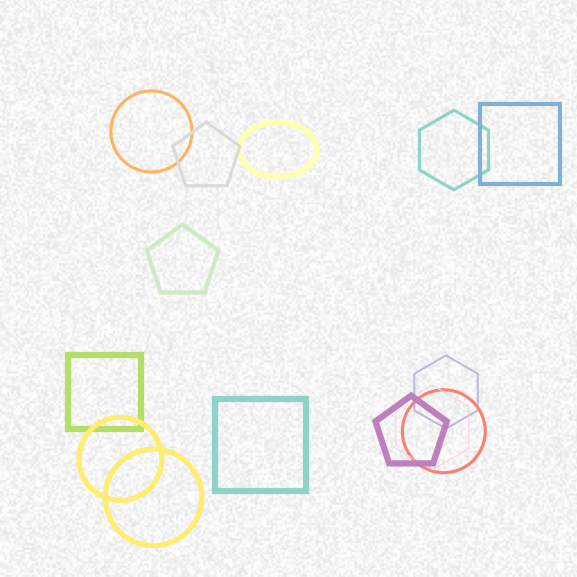[{"shape": "hexagon", "thickness": 1.5, "radius": 0.35, "center": [0.786, 0.739]}, {"shape": "square", "thickness": 3, "radius": 0.4, "center": [0.451, 0.229]}, {"shape": "oval", "thickness": 3, "radius": 0.34, "center": [0.481, 0.74]}, {"shape": "hexagon", "thickness": 1, "radius": 0.32, "center": [0.772, 0.32]}, {"shape": "circle", "thickness": 1.5, "radius": 0.36, "center": [0.768, 0.252]}, {"shape": "square", "thickness": 2, "radius": 0.35, "center": [0.9, 0.75]}, {"shape": "circle", "thickness": 1.5, "radius": 0.35, "center": [0.262, 0.772]}, {"shape": "square", "thickness": 3, "radius": 0.32, "center": [0.181, 0.32]}, {"shape": "hexagon", "thickness": 0.5, "radius": 0.37, "center": [0.749, 0.259]}, {"shape": "pentagon", "thickness": 1.5, "radius": 0.31, "center": [0.357, 0.727]}, {"shape": "pentagon", "thickness": 3, "radius": 0.32, "center": [0.712, 0.249]}, {"shape": "pentagon", "thickness": 2, "radius": 0.33, "center": [0.316, 0.545]}, {"shape": "circle", "thickness": 2.5, "radius": 0.36, "center": [0.208, 0.205]}, {"shape": "circle", "thickness": 2.5, "radius": 0.42, "center": [0.266, 0.138]}]